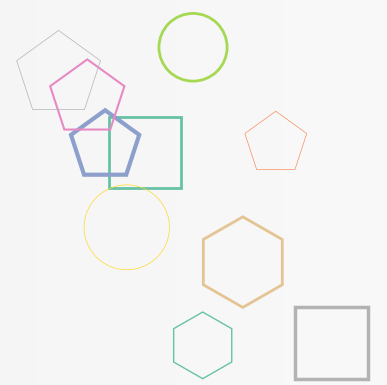[{"shape": "square", "thickness": 2, "radius": 0.46, "center": [0.375, 0.603]}, {"shape": "hexagon", "thickness": 1, "radius": 0.43, "center": [0.523, 0.103]}, {"shape": "pentagon", "thickness": 0.5, "radius": 0.42, "center": [0.712, 0.627]}, {"shape": "pentagon", "thickness": 3, "radius": 0.46, "center": [0.271, 0.621]}, {"shape": "pentagon", "thickness": 1.5, "radius": 0.5, "center": [0.225, 0.745]}, {"shape": "circle", "thickness": 2, "radius": 0.44, "center": [0.498, 0.877]}, {"shape": "circle", "thickness": 0.5, "radius": 0.55, "center": [0.327, 0.41]}, {"shape": "hexagon", "thickness": 2, "radius": 0.59, "center": [0.627, 0.319]}, {"shape": "square", "thickness": 2.5, "radius": 0.47, "center": [0.855, 0.109]}, {"shape": "pentagon", "thickness": 0.5, "radius": 0.57, "center": [0.151, 0.807]}]